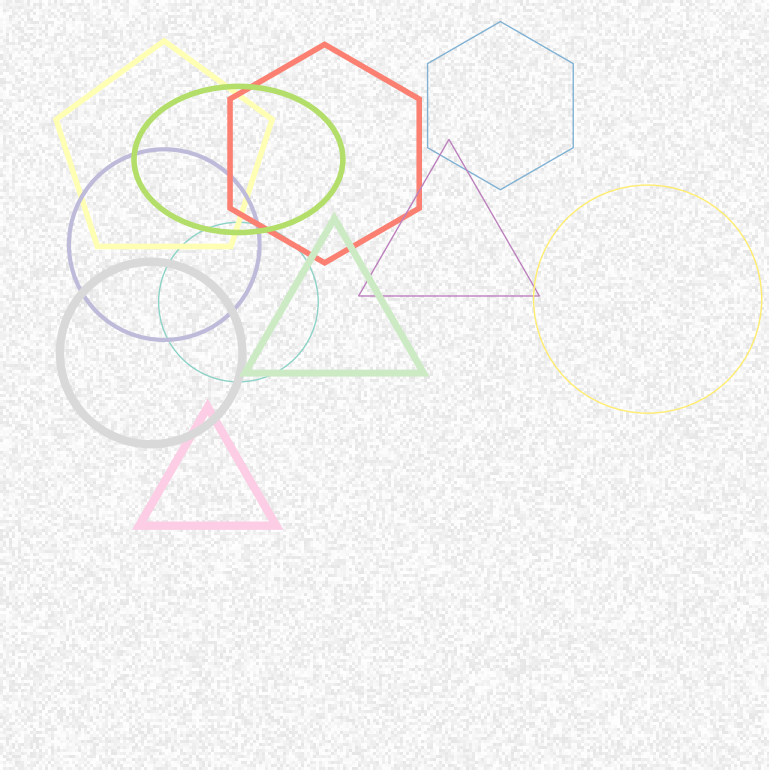[{"shape": "circle", "thickness": 0.5, "radius": 0.52, "center": [0.31, 0.608]}, {"shape": "pentagon", "thickness": 2, "radius": 0.74, "center": [0.213, 0.799]}, {"shape": "circle", "thickness": 1.5, "radius": 0.62, "center": [0.213, 0.682]}, {"shape": "hexagon", "thickness": 2, "radius": 0.71, "center": [0.422, 0.8]}, {"shape": "hexagon", "thickness": 0.5, "radius": 0.55, "center": [0.65, 0.863]}, {"shape": "oval", "thickness": 2, "radius": 0.68, "center": [0.31, 0.793]}, {"shape": "triangle", "thickness": 3, "radius": 0.51, "center": [0.27, 0.369]}, {"shape": "circle", "thickness": 3, "radius": 0.59, "center": [0.196, 0.542]}, {"shape": "triangle", "thickness": 0.5, "radius": 0.68, "center": [0.583, 0.683]}, {"shape": "triangle", "thickness": 2.5, "radius": 0.67, "center": [0.434, 0.582]}, {"shape": "circle", "thickness": 0.5, "radius": 0.74, "center": [0.841, 0.612]}]